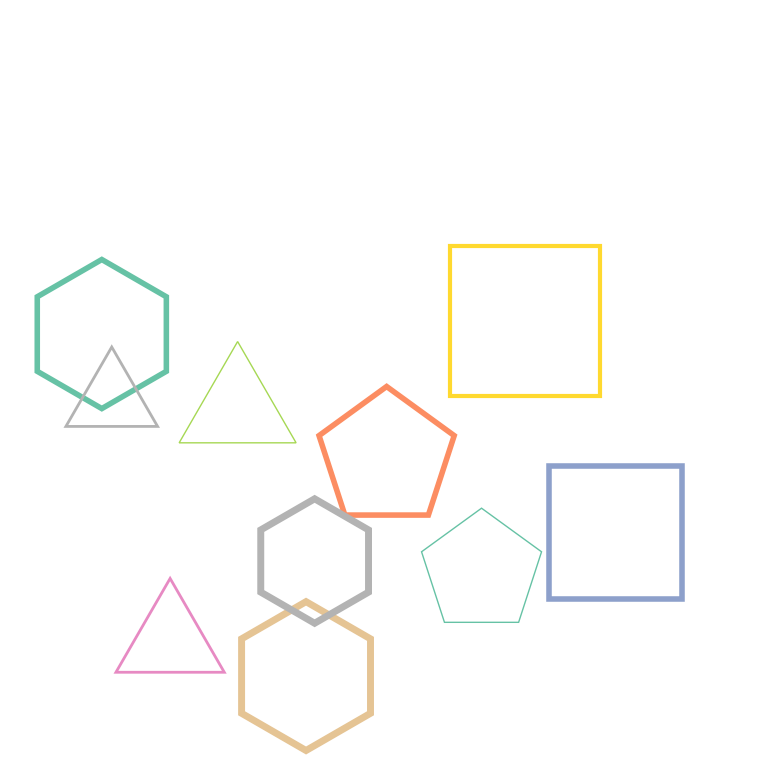[{"shape": "pentagon", "thickness": 0.5, "radius": 0.41, "center": [0.625, 0.258]}, {"shape": "hexagon", "thickness": 2, "radius": 0.48, "center": [0.132, 0.566]}, {"shape": "pentagon", "thickness": 2, "radius": 0.46, "center": [0.502, 0.406]}, {"shape": "square", "thickness": 2, "radius": 0.43, "center": [0.799, 0.308]}, {"shape": "triangle", "thickness": 1, "radius": 0.41, "center": [0.221, 0.168]}, {"shape": "triangle", "thickness": 0.5, "radius": 0.44, "center": [0.309, 0.469]}, {"shape": "square", "thickness": 1.5, "radius": 0.49, "center": [0.682, 0.583]}, {"shape": "hexagon", "thickness": 2.5, "radius": 0.48, "center": [0.397, 0.122]}, {"shape": "hexagon", "thickness": 2.5, "radius": 0.4, "center": [0.409, 0.271]}, {"shape": "triangle", "thickness": 1, "radius": 0.34, "center": [0.145, 0.481]}]